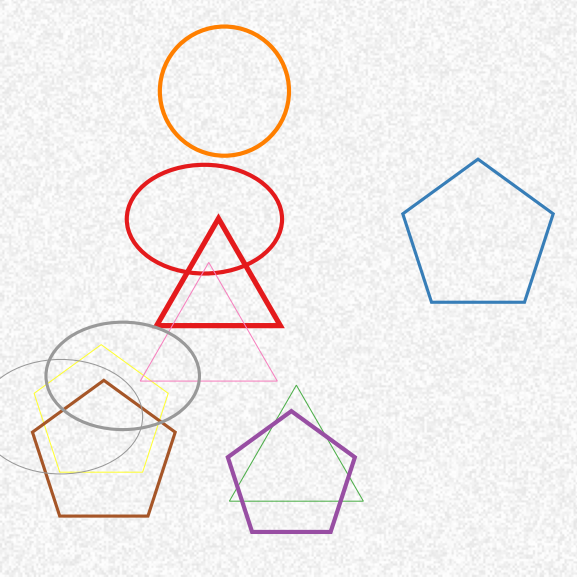[{"shape": "triangle", "thickness": 2.5, "radius": 0.62, "center": [0.378, 0.497]}, {"shape": "oval", "thickness": 2, "radius": 0.67, "center": [0.354, 0.62]}, {"shape": "pentagon", "thickness": 1.5, "radius": 0.68, "center": [0.828, 0.587]}, {"shape": "triangle", "thickness": 0.5, "radius": 0.67, "center": [0.513, 0.198]}, {"shape": "pentagon", "thickness": 2, "radius": 0.58, "center": [0.505, 0.172]}, {"shape": "circle", "thickness": 2, "radius": 0.56, "center": [0.389, 0.841]}, {"shape": "pentagon", "thickness": 0.5, "radius": 0.61, "center": [0.175, 0.28]}, {"shape": "pentagon", "thickness": 1.5, "radius": 0.65, "center": [0.18, 0.211]}, {"shape": "triangle", "thickness": 0.5, "radius": 0.69, "center": [0.361, 0.408]}, {"shape": "oval", "thickness": 0.5, "radius": 0.71, "center": [0.105, 0.278]}, {"shape": "oval", "thickness": 1.5, "radius": 0.66, "center": [0.212, 0.348]}]